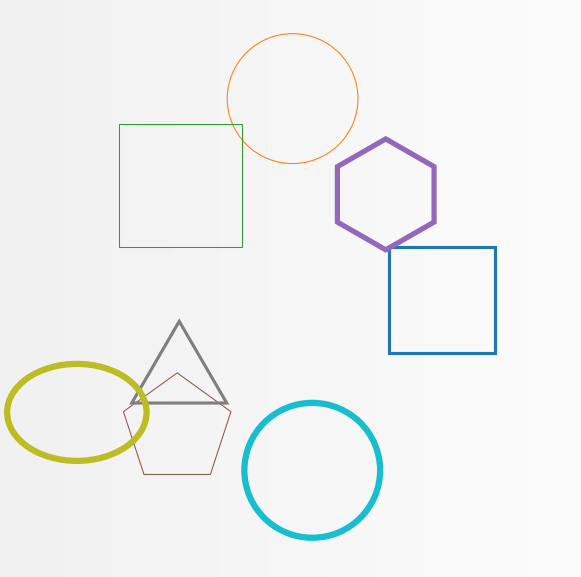[{"shape": "square", "thickness": 1.5, "radius": 0.46, "center": [0.76, 0.48]}, {"shape": "circle", "thickness": 0.5, "radius": 0.56, "center": [0.503, 0.828]}, {"shape": "square", "thickness": 0.5, "radius": 0.53, "center": [0.311, 0.678]}, {"shape": "hexagon", "thickness": 2.5, "radius": 0.48, "center": [0.664, 0.663]}, {"shape": "pentagon", "thickness": 0.5, "radius": 0.49, "center": [0.305, 0.256]}, {"shape": "triangle", "thickness": 1.5, "radius": 0.47, "center": [0.308, 0.348]}, {"shape": "oval", "thickness": 3, "radius": 0.6, "center": [0.132, 0.285]}, {"shape": "circle", "thickness": 3, "radius": 0.58, "center": [0.537, 0.185]}]